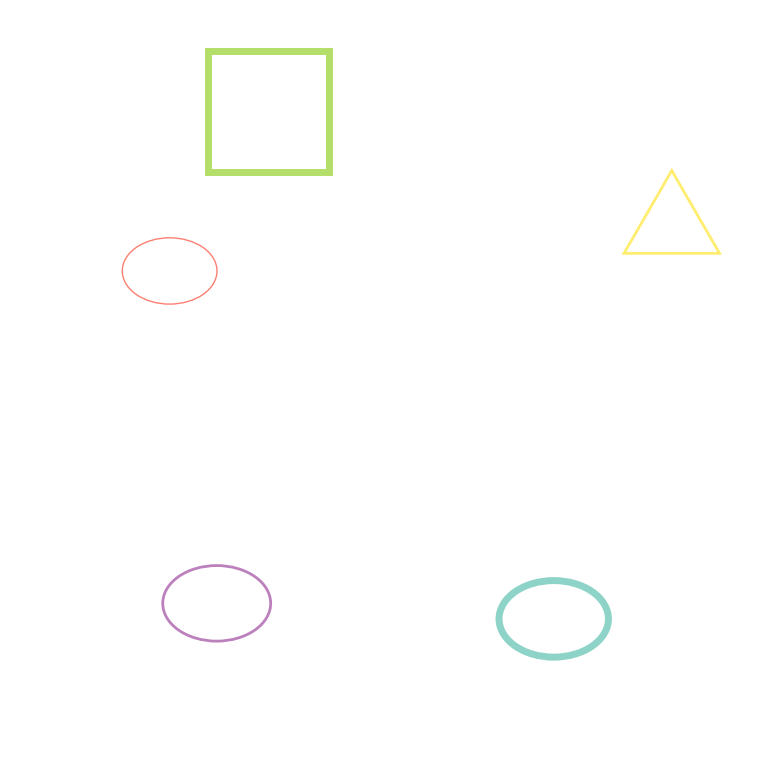[{"shape": "oval", "thickness": 2.5, "radius": 0.36, "center": [0.719, 0.196]}, {"shape": "oval", "thickness": 0.5, "radius": 0.31, "center": [0.22, 0.648]}, {"shape": "square", "thickness": 2.5, "radius": 0.39, "center": [0.348, 0.855]}, {"shape": "oval", "thickness": 1, "radius": 0.35, "center": [0.281, 0.216]}, {"shape": "triangle", "thickness": 1, "radius": 0.36, "center": [0.872, 0.707]}]